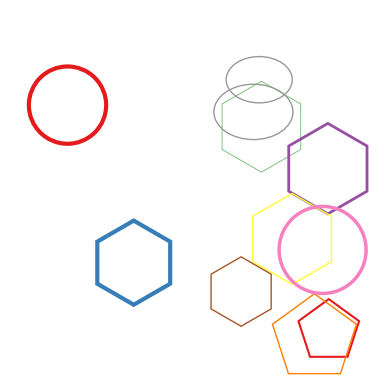[{"shape": "circle", "thickness": 3, "radius": 0.5, "center": [0.175, 0.727]}, {"shape": "pentagon", "thickness": 1.5, "radius": 0.41, "center": [0.854, 0.14]}, {"shape": "hexagon", "thickness": 3, "radius": 0.55, "center": [0.347, 0.318]}, {"shape": "hexagon", "thickness": 0.5, "radius": 0.59, "center": [0.679, 0.671]}, {"shape": "hexagon", "thickness": 2, "radius": 0.59, "center": [0.852, 0.562]}, {"shape": "pentagon", "thickness": 1, "radius": 0.57, "center": [0.817, 0.122]}, {"shape": "hexagon", "thickness": 1, "radius": 0.59, "center": [0.759, 0.379]}, {"shape": "hexagon", "thickness": 1, "radius": 0.45, "center": [0.626, 0.243]}, {"shape": "circle", "thickness": 2.5, "radius": 0.56, "center": [0.838, 0.351]}, {"shape": "oval", "thickness": 1, "radius": 0.43, "center": [0.673, 0.793]}, {"shape": "oval", "thickness": 1, "radius": 0.51, "center": [0.658, 0.709]}]